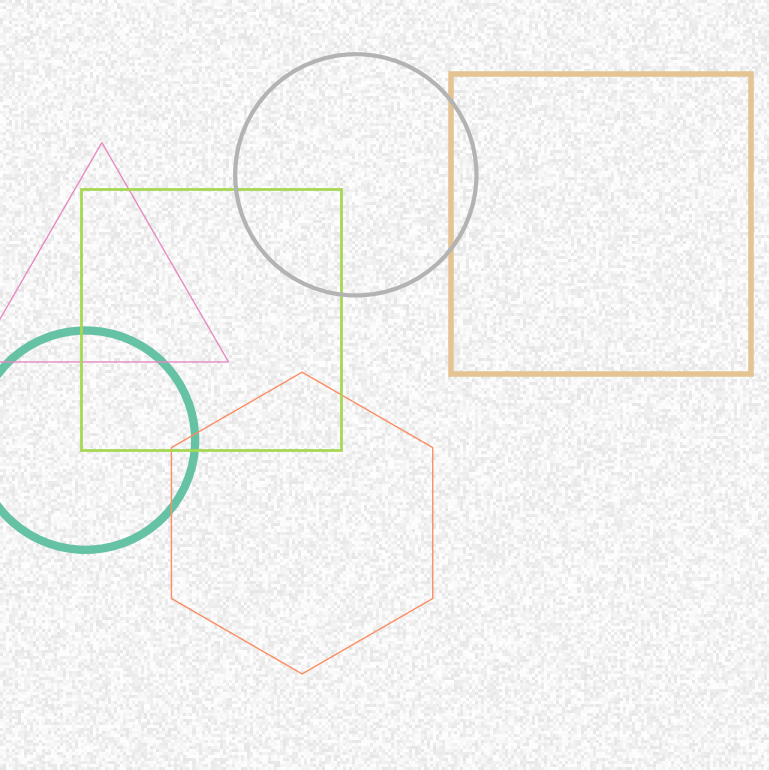[{"shape": "circle", "thickness": 3, "radius": 0.71, "center": [0.111, 0.428]}, {"shape": "hexagon", "thickness": 0.5, "radius": 0.98, "center": [0.392, 0.321]}, {"shape": "triangle", "thickness": 0.5, "radius": 0.95, "center": [0.132, 0.625]}, {"shape": "square", "thickness": 1, "radius": 0.85, "center": [0.274, 0.585]}, {"shape": "square", "thickness": 2, "radius": 0.97, "center": [0.78, 0.709]}, {"shape": "circle", "thickness": 1.5, "radius": 0.78, "center": [0.462, 0.773]}]